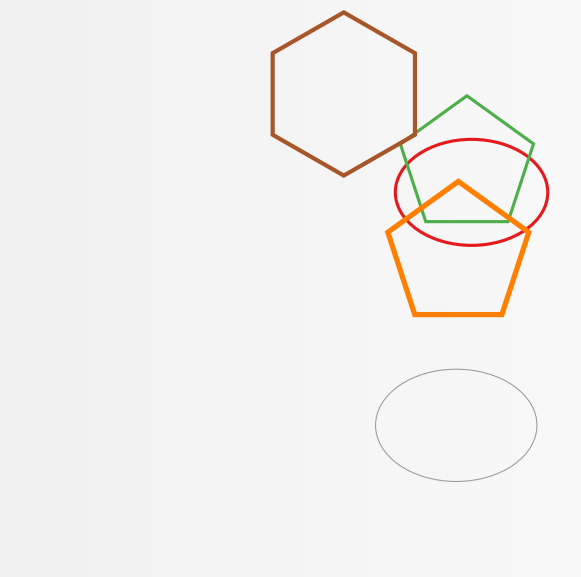[{"shape": "oval", "thickness": 1.5, "radius": 0.66, "center": [0.811, 0.666]}, {"shape": "pentagon", "thickness": 1.5, "radius": 0.6, "center": [0.803, 0.713]}, {"shape": "pentagon", "thickness": 2.5, "radius": 0.64, "center": [0.789, 0.558]}, {"shape": "hexagon", "thickness": 2, "radius": 0.71, "center": [0.591, 0.836]}, {"shape": "oval", "thickness": 0.5, "radius": 0.69, "center": [0.785, 0.263]}]